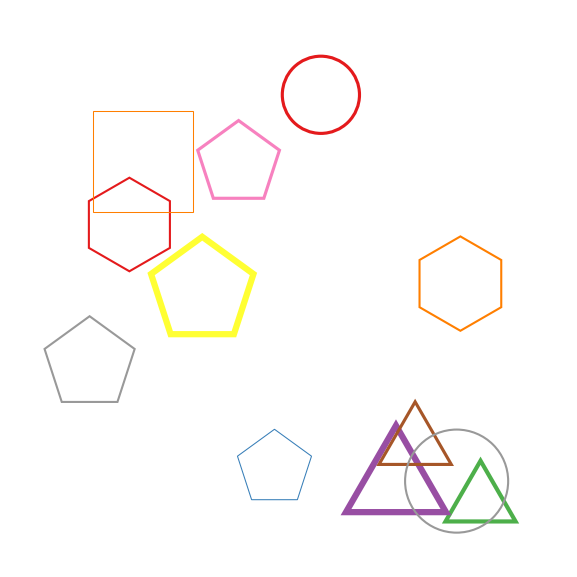[{"shape": "hexagon", "thickness": 1, "radius": 0.41, "center": [0.224, 0.61]}, {"shape": "circle", "thickness": 1.5, "radius": 0.33, "center": [0.556, 0.835]}, {"shape": "pentagon", "thickness": 0.5, "radius": 0.34, "center": [0.475, 0.188]}, {"shape": "triangle", "thickness": 2, "radius": 0.35, "center": [0.832, 0.131]}, {"shape": "triangle", "thickness": 3, "radius": 0.5, "center": [0.686, 0.162]}, {"shape": "hexagon", "thickness": 1, "radius": 0.41, "center": [0.797, 0.508]}, {"shape": "square", "thickness": 0.5, "radius": 0.43, "center": [0.247, 0.72]}, {"shape": "pentagon", "thickness": 3, "radius": 0.47, "center": [0.35, 0.496]}, {"shape": "triangle", "thickness": 1.5, "radius": 0.36, "center": [0.719, 0.231]}, {"shape": "pentagon", "thickness": 1.5, "radius": 0.37, "center": [0.413, 0.716]}, {"shape": "circle", "thickness": 1, "radius": 0.45, "center": [0.791, 0.166]}, {"shape": "pentagon", "thickness": 1, "radius": 0.41, "center": [0.155, 0.37]}]